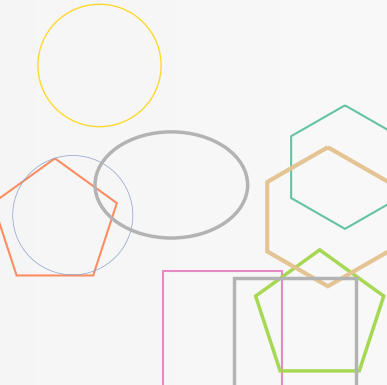[{"shape": "hexagon", "thickness": 1.5, "radius": 0.8, "center": [0.89, 0.566]}, {"shape": "pentagon", "thickness": 1.5, "radius": 0.84, "center": [0.142, 0.421]}, {"shape": "circle", "thickness": 0.5, "radius": 0.77, "center": [0.188, 0.441]}, {"shape": "square", "thickness": 1.5, "radius": 0.77, "center": [0.574, 0.141]}, {"shape": "pentagon", "thickness": 2.5, "radius": 0.87, "center": [0.825, 0.177]}, {"shape": "circle", "thickness": 1, "radius": 0.79, "center": [0.257, 0.83]}, {"shape": "hexagon", "thickness": 3, "radius": 0.9, "center": [0.846, 0.437]}, {"shape": "oval", "thickness": 2.5, "radius": 0.98, "center": [0.442, 0.52]}, {"shape": "square", "thickness": 2.5, "radius": 0.79, "center": [0.762, 0.12]}]